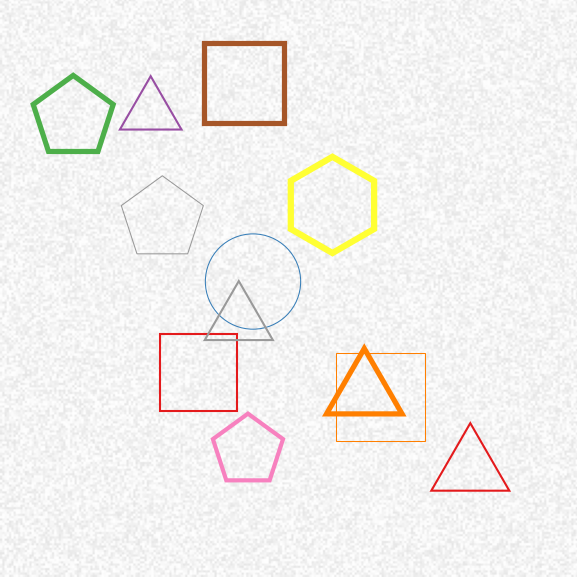[{"shape": "square", "thickness": 1, "radius": 0.33, "center": [0.343, 0.354]}, {"shape": "triangle", "thickness": 1, "radius": 0.39, "center": [0.814, 0.188]}, {"shape": "circle", "thickness": 0.5, "radius": 0.41, "center": [0.438, 0.512]}, {"shape": "pentagon", "thickness": 2.5, "radius": 0.36, "center": [0.127, 0.796]}, {"shape": "triangle", "thickness": 1, "radius": 0.31, "center": [0.261, 0.806]}, {"shape": "triangle", "thickness": 2.5, "radius": 0.38, "center": [0.631, 0.32]}, {"shape": "square", "thickness": 0.5, "radius": 0.38, "center": [0.659, 0.312]}, {"shape": "hexagon", "thickness": 3, "radius": 0.42, "center": [0.576, 0.644]}, {"shape": "square", "thickness": 2.5, "radius": 0.35, "center": [0.422, 0.856]}, {"shape": "pentagon", "thickness": 2, "radius": 0.32, "center": [0.429, 0.219]}, {"shape": "pentagon", "thickness": 0.5, "radius": 0.37, "center": [0.281, 0.62]}, {"shape": "triangle", "thickness": 1, "radius": 0.34, "center": [0.414, 0.444]}]